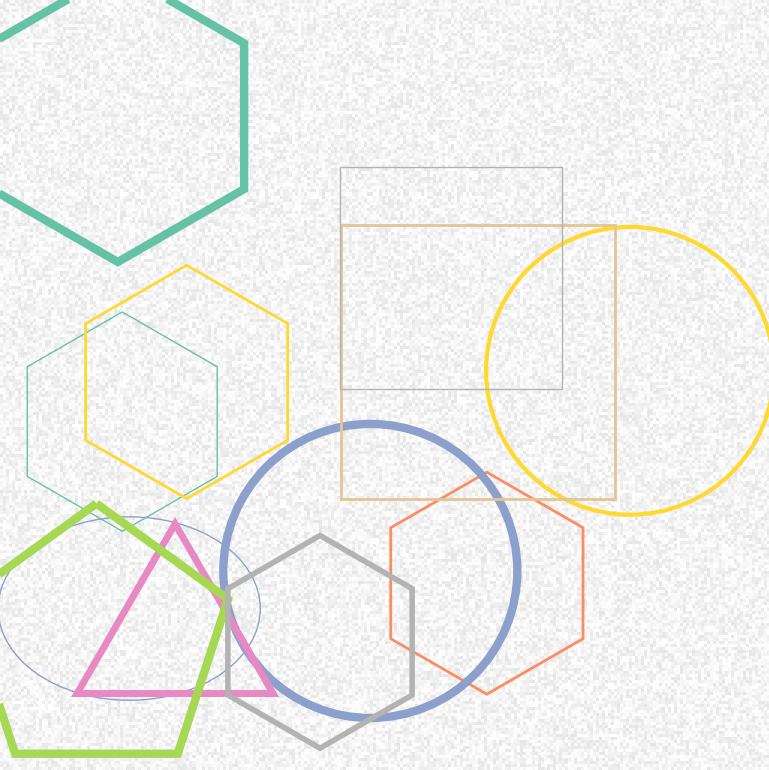[{"shape": "hexagon", "thickness": 0.5, "radius": 0.71, "center": [0.159, 0.452]}, {"shape": "hexagon", "thickness": 3, "radius": 0.95, "center": [0.153, 0.849]}, {"shape": "hexagon", "thickness": 1, "radius": 0.72, "center": [0.632, 0.243]}, {"shape": "oval", "thickness": 0.5, "radius": 0.85, "center": [0.168, 0.21]}, {"shape": "circle", "thickness": 3, "radius": 0.95, "center": [0.481, 0.259]}, {"shape": "triangle", "thickness": 2.5, "radius": 0.73, "center": [0.227, 0.173]}, {"shape": "pentagon", "thickness": 3, "radius": 0.9, "center": [0.125, 0.166]}, {"shape": "circle", "thickness": 1.5, "radius": 0.93, "center": [0.818, 0.518]}, {"shape": "hexagon", "thickness": 1, "radius": 0.76, "center": [0.242, 0.504]}, {"shape": "square", "thickness": 1, "radius": 0.89, "center": [0.621, 0.529]}, {"shape": "square", "thickness": 0.5, "radius": 0.72, "center": [0.586, 0.639]}, {"shape": "hexagon", "thickness": 2, "radius": 0.69, "center": [0.416, 0.166]}]